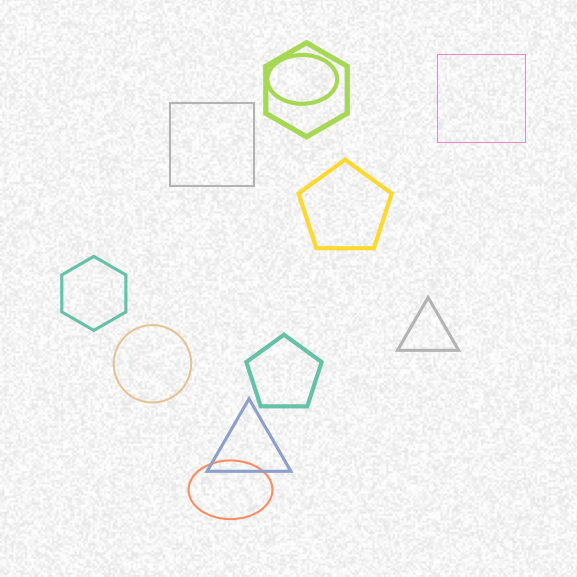[{"shape": "pentagon", "thickness": 2, "radius": 0.34, "center": [0.492, 0.351]}, {"shape": "hexagon", "thickness": 1.5, "radius": 0.32, "center": [0.162, 0.491]}, {"shape": "oval", "thickness": 1, "radius": 0.36, "center": [0.399, 0.151]}, {"shape": "triangle", "thickness": 1.5, "radius": 0.42, "center": [0.431, 0.225]}, {"shape": "square", "thickness": 0.5, "radius": 0.38, "center": [0.833, 0.83]}, {"shape": "hexagon", "thickness": 2.5, "radius": 0.41, "center": [0.531, 0.844]}, {"shape": "oval", "thickness": 2, "radius": 0.3, "center": [0.523, 0.862]}, {"shape": "pentagon", "thickness": 2, "radius": 0.42, "center": [0.598, 0.638]}, {"shape": "circle", "thickness": 1, "radius": 0.34, "center": [0.264, 0.369]}, {"shape": "triangle", "thickness": 1.5, "radius": 0.31, "center": [0.741, 0.423]}, {"shape": "square", "thickness": 1, "radius": 0.36, "center": [0.367, 0.749]}]